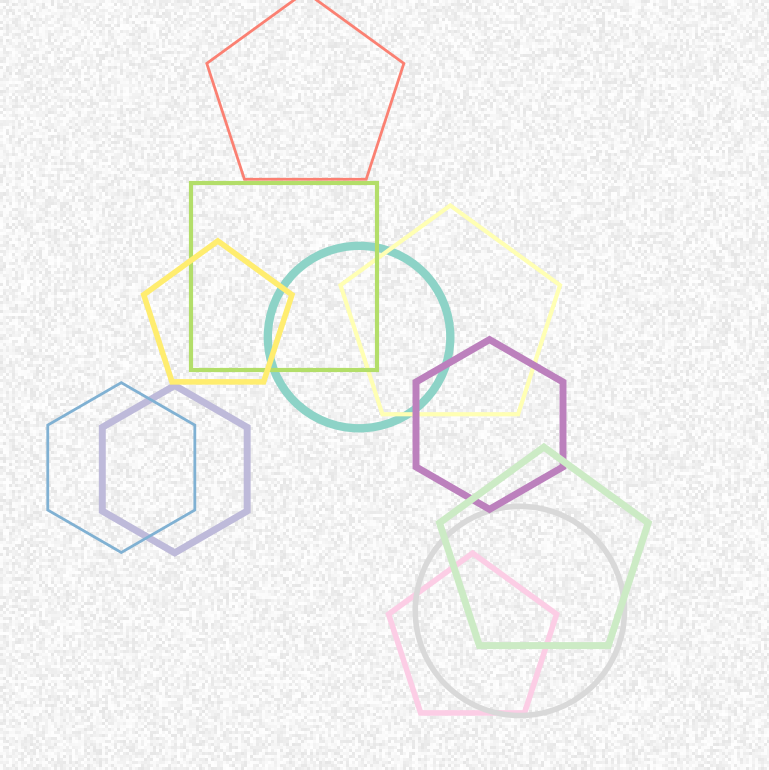[{"shape": "circle", "thickness": 3, "radius": 0.59, "center": [0.466, 0.562]}, {"shape": "pentagon", "thickness": 1.5, "radius": 0.75, "center": [0.585, 0.583]}, {"shape": "hexagon", "thickness": 2.5, "radius": 0.54, "center": [0.227, 0.391]}, {"shape": "pentagon", "thickness": 1, "radius": 0.67, "center": [0.397, 0.876]}, {"shape": "hexagon", "thickness": 1, "radius": 0.55, "center": [0.158, 0.393]}, {"shape": "square", "thickness": 1.5, "radius": 0.61, "center": [0.369, 0.641]}, {"shape": "pentagon", "thickness": 2, "radius": 0.57, "center": [0.614, 0.167]}, {"shape": "circle", "thickness": 2, "radius": 0.68, "center": [0.675, 0.207]}, {"shape": "hexagon", "thickness": 2.5, "radius": 0.55, "center": [0.636, 0.449]}, {"shape": "pentagon", "thickness": 2.5, "radius": 0.71, "center": [0.706, 0.277]}, {"shape": "pentagon", "thickness": 2, "radius": 0.51, "center": [0.283, 0.586]}]